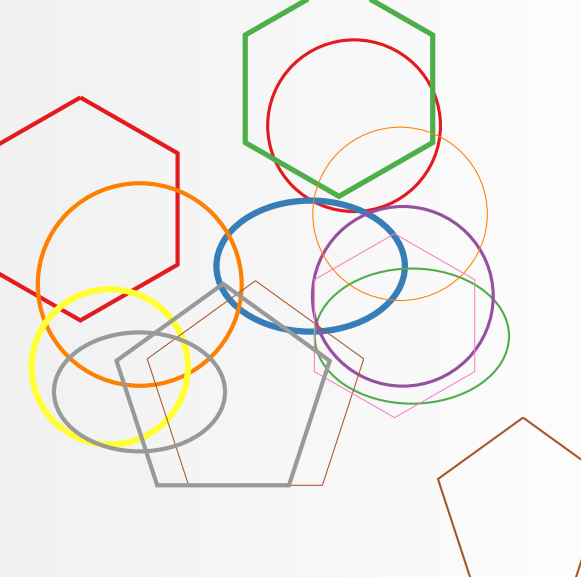[{"shape": "hexagon", "thickness": 2, "radius": 0.97, "center": [0.138, 0.637]}, {"shape": "circle", "thickness": 1.5, "radius": 0.74, "center": [0.609, 0.781]}, {"shape": "oval", "thickness": 3, "radius": 0.81, "center": [0.534, 0.538]}, {"shape": "hexagon", "thickness": 2.5, "radius": 0.93, "center": [0.583, 0.845]}, {"shape": "oval", "thickness": 1, "radius": 0.84, "center": [0.709, 0.417]}, {"shape": "circle", "thickness": 1.5, "radius": 0.78, "center": [0.693, 0.486]}, {"shape": "circle", "thickness": 2, "radius": 0.88, "center": [0.24, 0.506]}, {"shape": "circle", "thickness": 0.5, "radius": 0.75, "center": [0.688, 0.629]}, {"shape": "circle", "thickness": 3, "radius": 0.67, "center": [0.189, 0.364]}, {"shape": "pentagon", "thickness": 1, "radius": 0.77, "center": [0.9, 0.122]}, {"shape": "pentagon", "thickness": 0.5, "radius": 0.98, "center": [0.44, 0.317]}, {"shape": "hexagon", "thickness": 0.5, "radius": 0.8, "center": [0.679, 0.435]}, {"shape": "pentagon", "thickness": 2, "radius": 0.96, "center": [0.384, 0.315]}, {"shape": "oval", "thickness": 2, "radius": 0.74, "center": [0.24, 0.321]}]